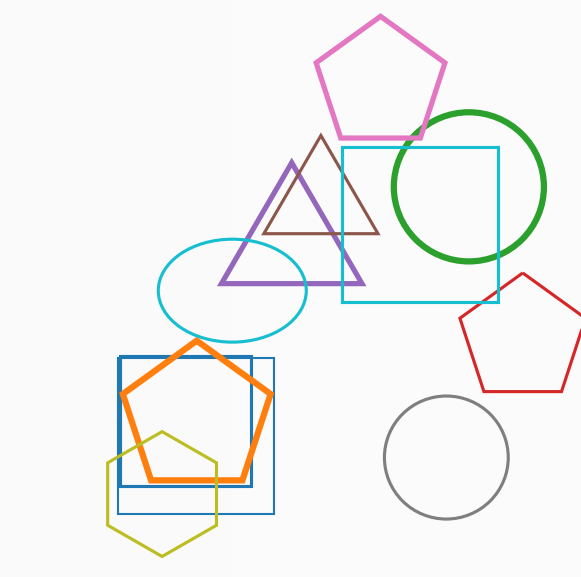[{"shape": "square", "thickness": 1.5, "radius": 0.56, "center": [0.319, 0.27]}, {"shape": "square", "thickness": 1, "radius": 0.67, "center": [0.337, 0.244]}, {"shape": "pentagon", "thickness": 3, "radius": 0.67, "center": [0.338, 0.276]}, {"shape": "circle", "thickness": 3, "radius": 0.65, "center": [0.807, 0.676]}, {"shape": "pentagon", "thickness": 1.5, "radius": 0.57, "center": [0.899, 0.413]}, {"shape": "triangle", "thickness": 2.5, "radius": 0.7, "center": [0.502, 0.578]}, {"shape": "triangle", "thickness": 1.5, "radius": 0.57, "center": [0.552, 0.651]}, {"shape": "pentagon", "thickness": 2.5, "radius": 0.58, "center": [0.655, 0.854]}, {"shape": "circle", "thickness": 1.5, "radius": 0.53, "center": [0.768, 0.207]}, {"shape": "hexagon", "thickness": 1.5, "radius": 0.54, "center": [0.279, 0.144]}, {"shape": "oval", "thickness": 1.5, "radius": 0.64, "center": [0.4, 0.496]}, {"shape": "square", "thickness": 1.5, "radius": 0.67, "center": [0.722, 0.61]}]